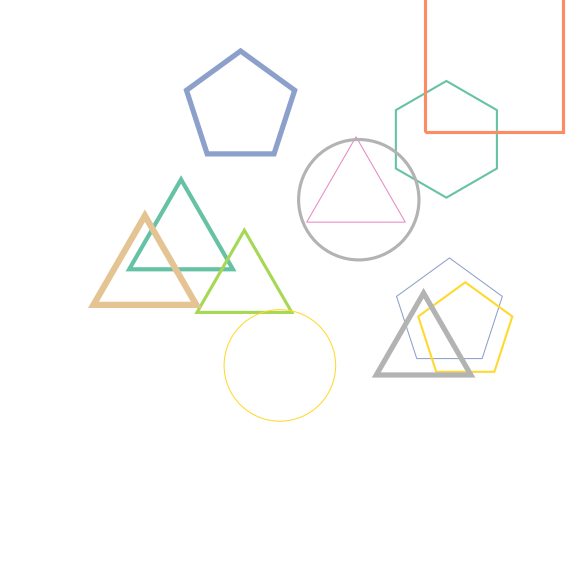[{"shape": "hexagon", "thickness": 1, "radius": 0.51, "center": [0.773, 0.758]}, {"shape": "triangle", "thickness": 2, "radius": 0.52, "center": [0.313, 0.585]}, {"shape": "square", "thickness": 1.5, "radius": 0.59, "center": [0.855, 0.89]}, {"shape": "pentagon", "thickness": 2.5, "radius": 0.49, "center": [0.417, 0.812]}, {"shape": "pentagon", "thickness": 0.5, "radius": 0.48, "center": [0.778, 0.456]}, {"shape": "triangle", "thickness": 0.5, "radius": 0.49, "center": [0.616, 0.664]}, {"shape": "triangle", "thickness": 1.5, "radius": 0.47, "center": [0.423, 0.506]}, {"shape": "pentagon", "thickness": 1, "radius": 0.43, "center": [0.806, 0.425]}, {"shape": "circle", "thickness": 0.5, "radius": 0.48, "center": [0.485, 0.366]}, {"shape": "triangle", "thickness": 3, "radius": 0.51, "center": [0.251, 0.523]}, {"shape": "circle", "thickness": 1.5, "radius": 0.52, "center": [0.621, 0.653]}, {"shape": "triangle", "thickness": 2.5, "radius": 0.47, "center": [0.733, 0.397]}]